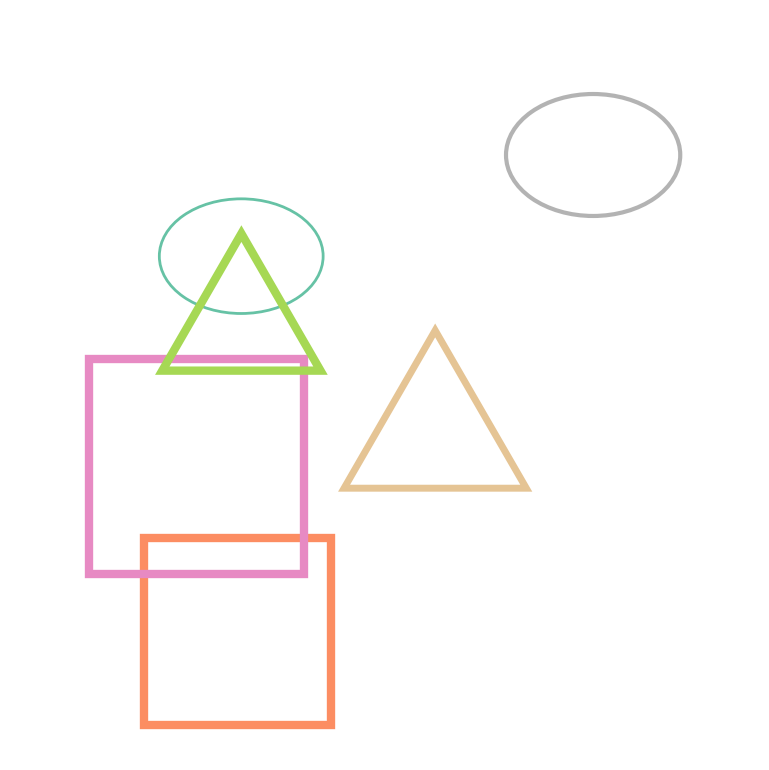[{"shape": "oval", "thickness": 1, "radius": 0.53, "center": [0.313, 0.667]}, {"shape": "square", "thickness": 3, "radius": 0.61, "center": [0.309, 0.18]}, {"shape": "square", "thickness": 3, "radius": 0.7, "center": [0.256, 0.394]}, {"shape": "triangle", "thickness": 3, "radius": 0.59, "center": [0.313, 0.578]}, {"shape": "triangle", "thickness": 2.5, "radius": 0.68, "center": [0.565, 0.434]}, {"shape": "oval", "thickness": 1.5, "radius": 0.57, "center": [0.77, 0.799]}]